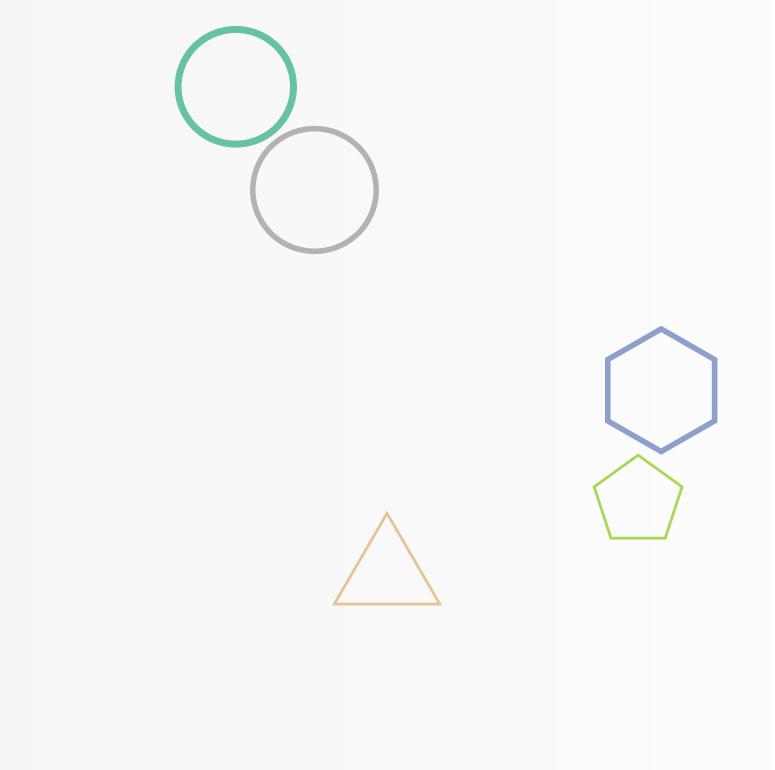[{"shape": "circle", "thickness": 2.5, "radius": 0.37, "center": [0.304, 0.887]}, {"shape": "hexagon", "thickness": 2, "radius": 0.4, "center": [0.853, 0.493]}, {"shape": "pentagon", "thickness": 1, "radius": 0.3, "center": [0.823, 0.349]}, {"shape": "triangle", "thickness": 1, "radius": 0.39, "center": [0.499, 0.255]}, {"shape": "circle", "thickness": 2, "radius": 0.4, "center": [0.406, 0.753]}]